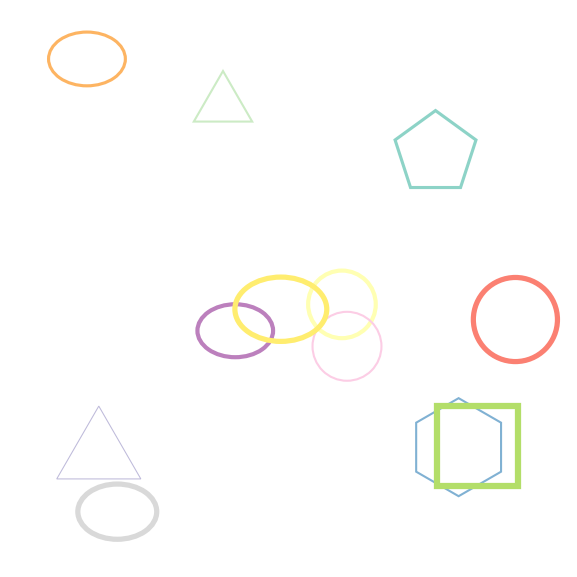[{"shape": "pentagon", "thickness": 1.5, "radius": 0.37, "center": [0.754, 0.734]}, {"shape": "circle", "thickness": 2, "radius": 0.29, "center": [0.592, 0.472]}, {"shape": "triangle", "thickness": 0.5, "radius": 0.42, "center": [0.171, 0.212]}, {"shape": "circle", "thickness": 2.5, "radius": 0.36, "center": [0.892, 0.446]}, {"shape": "hexagon", "thickness": 1, "radius": 0.42, "center": [0.794, 0.225]}, {"shape": "oval", "thickness": 1.5, "radius": 0.33, "center": [0.151, 0.897]}, {"shape": "square", "thickness": 3, "radius": 0.35, "center": [0.827, 0.226]}, {"shape": "circle", "thickness": 1, "radius": 0.3, "center": [0.601, 0.4]}, {"shape": "oval", "thickness": 2.5, "radius": 0.34, "center": [0.203, 0.113]}, {"shape": "oval", "thickness": 2, "radius": 0.33, "center": [0.407, 0.426]}, {"shape": "triangle", "thickness": 1, "radius": 0.29, "center": [0.386, 0.818]}, {"shape": "oval", "thickness": 2.5, "radius": 0.4, "center": [0.486, 0.464]}]